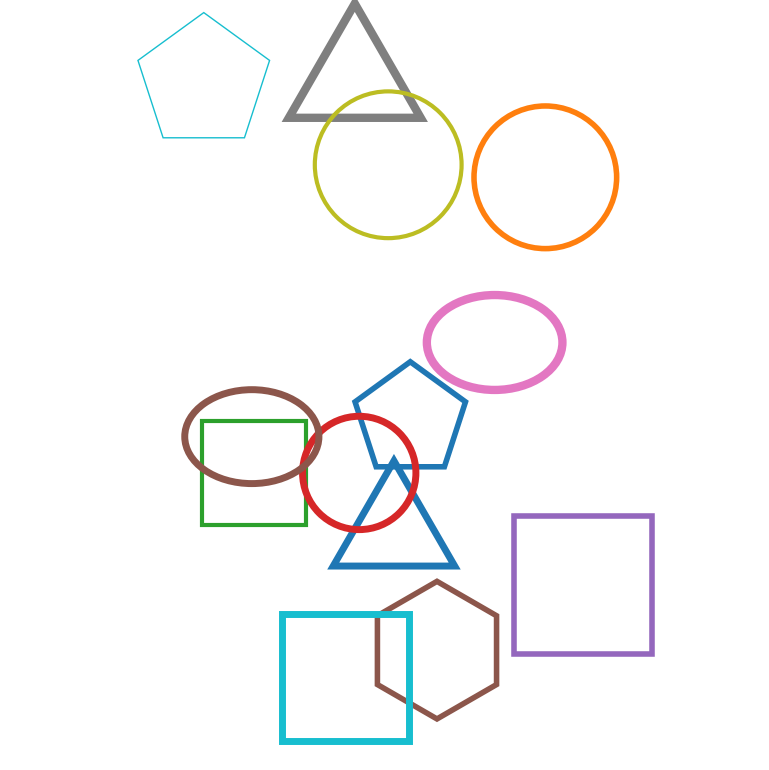[{"shape": "pentagon", "thickness": 2, "radius": 0.38, "center": [0.533, 0.455]}, {"shape": "triangle", "thickness": 2.5, "radius": 0.46, "center": [0.512, 0.31]}, {"shape": "circle", "thickness": 2, "radius": 0.46, "center": [0.708, 0.77]}, {"shape": "square", "thickness": 1.5, "radius": 0.34, "center": [0.33, 0.385]}, {"shape": "circle", "thickness": 2.5, "radius": 0.37, "center": [0.467, 0.386]}, {"shape": "square", "thickness": 2, "radius": 0.45, "center": [0.757, 0.241]}, {"shape": "oval", "thickness": 2.5, "radius": 0.44, "center": [0.327, 0.433]}, {"shape": "hexagon", "thickness": 2, "radius": 0.45, "center": [0.568, 0.156]}, {"shape": "oval", "thickness": 3, "radius": 0.44, "center": [0.642, 0.555]}, {"shape": "triangle", "thickness": 3, "radius": 0.49, "center": [0.461, 0.896]}, {"shape": "circle", "thickness": 1.5, "radius": 0.48, "center": [0.504, 0.786]}, {"shape": "square", "thickness": 2.5, "radius": 0.41, "center": [0.449, 0.12]}, {"shape": "pentagon", "thickness": 0.5, "radius": 0.45, "center": [0.265, 0.894]}]